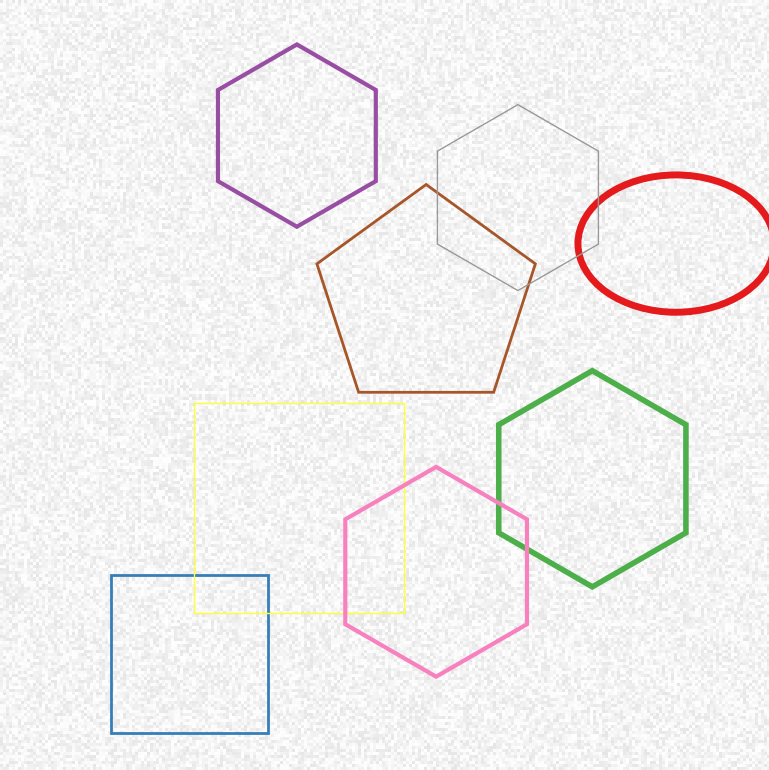[{"shape": "oval", "thickness": 2.5, "radius": 0.64, "center": [0.878, 0.684]}, {"shape": "square", "thickness": 1, "radius": 0.51, "center": [0.246, 0.15]}, {"shape": "hexagon", "thickness": 2, "radius": 0.7, "center": [0.769, 0.378]}, {"shape": "hexagon", "thickness": 1.5, "radius": 0.59, "center": [0.386, 0.824]}, {"shape": "square", "thickness": 0.5, "radius": 0.68, "center": [0.388, 0.34]}, {"shape": "pentagon", "thickness": 1, "radius": 0.75, "center": [0.553, 0.611]}, {"shape": "hexagon", "thickness": 1.5, "radius": 0.68, "center": [0.566, 0.257]}, {"shape": "hexagon", "thickness": 0.5, "radius": 0.6, "center": [0.673, 0.743]}]